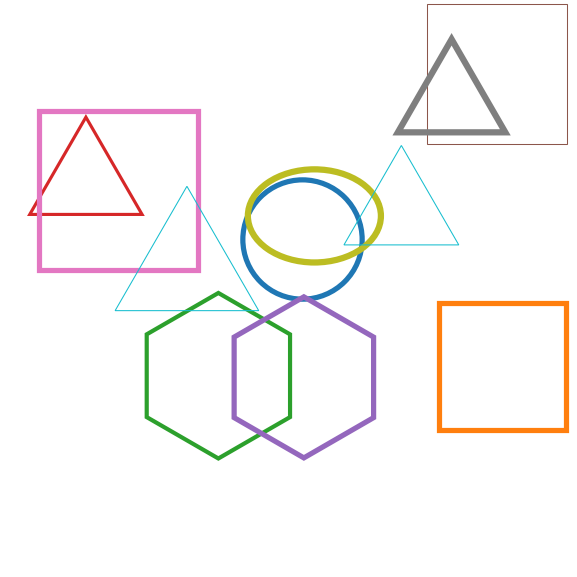[{"shape": "circle", "thickness": 2.5, "radius": 0.52, "center": [0.524, 0.584]}, {"shape": "square", "thickness": 2.5, "radius": 0.55, "center": [0.87, 0.364]}, {"shape": "hexagon", "thickness": 2, "radius": 0.72, "center": [0.378, 0.349]}, {"shape": "triangle", "thickness": 1.5, "radius": 0.56, "center": [0.149, 0.684]}, {"shape": "hexagon", "thickness": 2.5, "radius": 0.7, "center": [0.526, 0.346]}, {"shape": "square", "thickness": 0.5, "radius": 0.6, "center": [0.86, 0.872]}, {"shape": "square", "thickness": 2.5, "radius": 0.69, "center": [0.205, 0.669]}, {"shape": "triangle", "thickness": 3, "radius": 0.54, "center": [0.782, 0.824]}, {"shape": "oval", "thickness": 3, "radius": 0.58, "center": [0.544, 0.625]}, {"shape": "triangle", "thickness": 0.5, "radius": 0.72, "center": [0.324, 0.533]}, {"shape": "triangle", "thickness": 0.5, "radius": 0.57, "center": [0.695, 0.632]}]